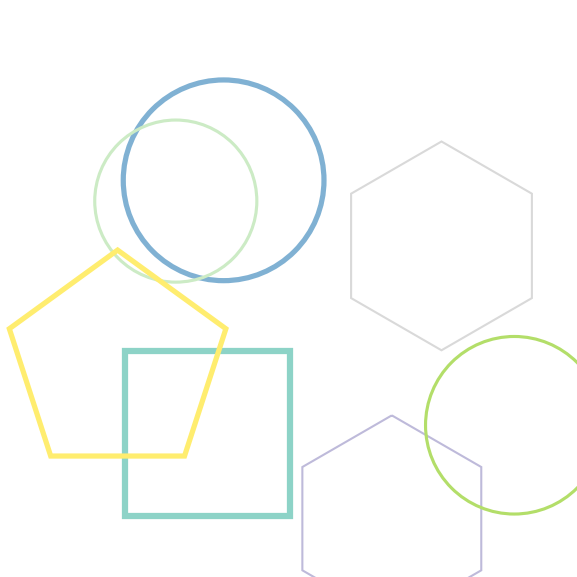[{"shape": "square", "thickness": 3, "radius": 0.72, "center": [0.36, 0.249]}, {"shape": "hexagon", "thickness": 1, "radius": 0.89, "center": [0.678, 0.101]}, {"shape": "circle", "thickness": 2.5, "radius": 0.87, "center": [0.387, 0.687]}, {"shape": "circle", "thickness": 1.5, "radius": 0.77, "center": [0.891, 0.263]}, {"shape": "hexagon", "thickness": 1, "radius": 0.9, "center": [0.764, 0.573]}, {"shape": "circle", "thickness": 1.5, "radius": 0.7, "center": [0.304, 0.651]}, {"shape": "pentagon", "thickness": 2.5, "radius": 0.99, "center": [0.204, 0.369]}]